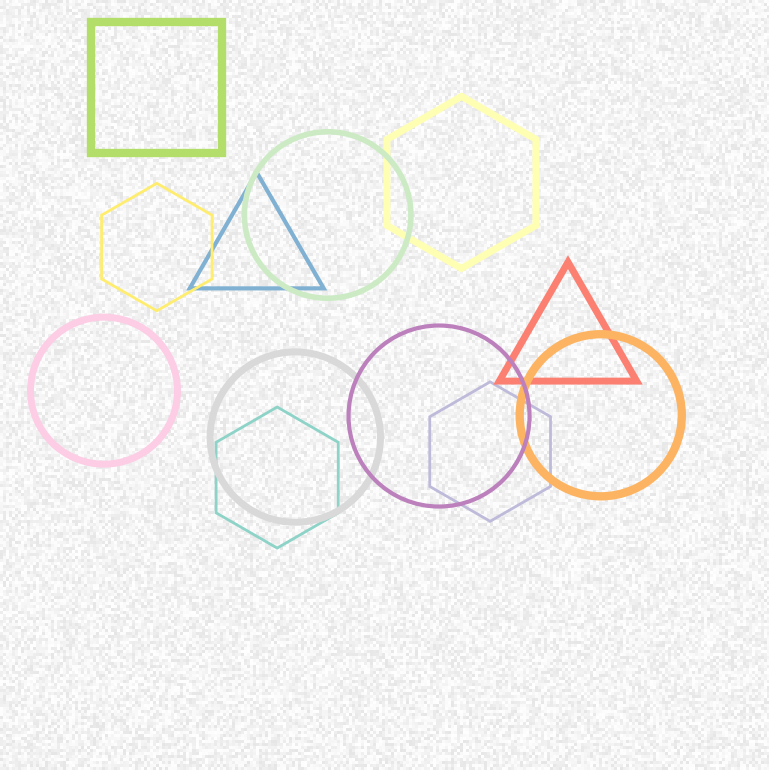[{"shape": "hexagon", "thickness": 1, "radius": 0.46, "center": [0.36, 0.38]}, {"shape": "hexagon", "thickness": 2.5, "radius": 0.56, "center": [0.599, 0.763]}, {"shape": "hexagon", "thickness": 1, "radius": 0.45, "center": [0.637, 0.414]}, {"shape": "triangle", "thickness": 2.5, "radius": 0.52, "center": [0.738, 0.557]}, {"shape": "triangle", "thickness": 1.5, "radius": 0.5, "center": [0.333, 0.676]}, {"shape": "circle", "thickness": 3, "radius": 0.53, "center": [0.78, 0.461]}, {"shape": "square", "thickness": 3, "radius": 0.43, "center": [0.204, 0.886]}, {"shape": "circle", "thickness": 2.5, "radius": 0.48, "center": [0.135, 0.493]}, {"shape": "circle", "thickness": 2.5, "radius": 0.55, "center": [0.384, 0.432]}, {"shape": "circle", "thickness": 1.5, "radius": 0.59, "center": [0.57, 0.46]}, {"shape": "circle", "thickness": 2, "radius": 0.54, "center": [0.426, 0.721]}, {"shape": "hexagon", "thickness": 1, "radius": 0.41, "center": [0.204, 0.679]}]